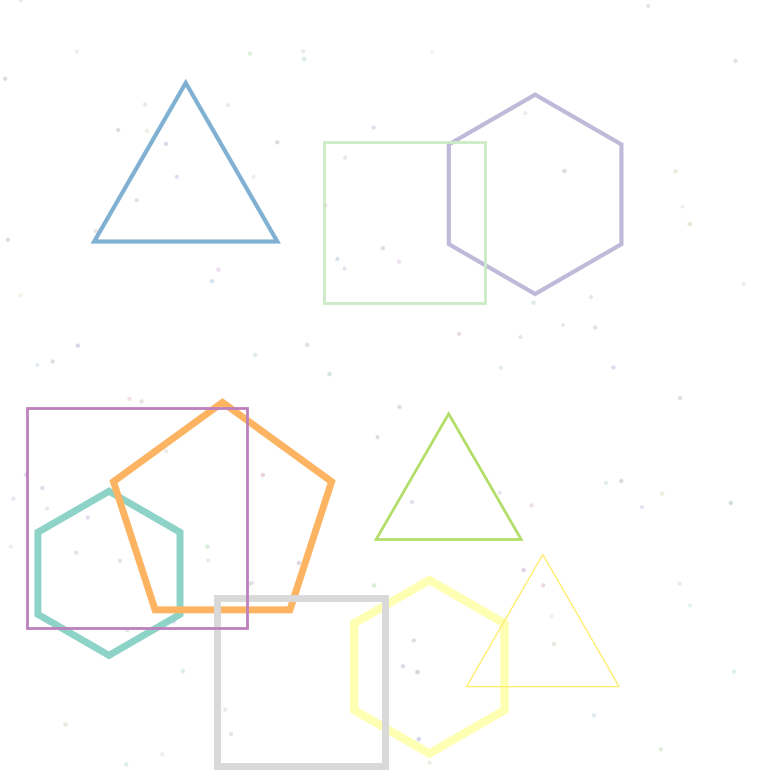[{"shape": "hexagon", "thickness": 2.5, "radius": 0.53, "center": [0.142, 0.255]}, {"shape": "hexagon", "thickness": 3, "radius": 0.56, "center": [0.558, 0.134]}, {"shape": "hexagon", "thickness": 1.5, "radius": 0.65, "center": [0.695, 0.748]}, {"shape": "triangle", "thickness": 1.5, "radius": 0.69, "center": [0.241, 0.755]}, {"shape": "pentagon", "thickness": 2.5, "radius": 0.74, "center": [0.289, 0.328]}, {"shape": "triangle", "thickness": 1, "radius": 0.54, "center": [0.583, 0.354]}, {"shape": "square", "thickness": 2.5, "radius": 0.54, "center": [0.391, 0.114]}, {"shape": "square", "thickness": 1, "radius": 0.71, "center": [0.178, 0.327]}, {"shape": "square", "thickness": 1, "radius": 0.52, "center": [0.525, 0.711]}, {"shape": "triangle", "thickness": 0.5, "radius": 0.57, "center": [0.705, 0.166]}]